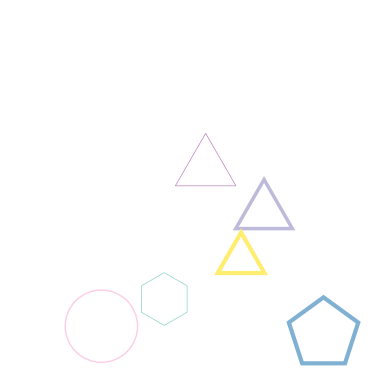[{"shape": "hexagon", "thickness": 0.5, "radius": 0.34, "center": [0.427, 0.223]}, {"shape": "triangle", "thickness": 2.5, "radius": 0.42, "center": [0.686, 0.449]}, {"shape": "pentagon", "thickness": 3, "radius": 0.47, "center": [0.84, 0.133]}, {"shape": "circle", "thickness": 1, "radius": 0.47, "center": [0.263, 0.153]}, {"shape": "triangle", "thickness": 0.5, "radius": 0.45, "center": [0.534, 0.563]}, {"shape": "triangle", "thickness": 3, "radius": 0.35, "center": [0.626, 0.326]}]